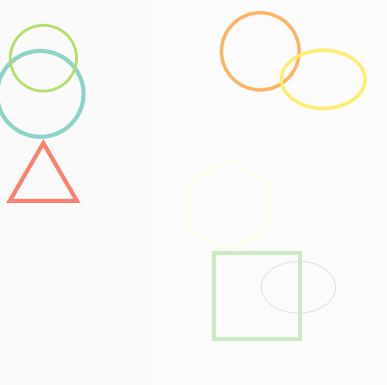[{"shape": "circle", "thickness": 3, "radius": 0.56, "center": [0.104, 0.756]}, {"shape": "hexagon", "thickness": 0.5, "radius": 0.6, "center": [0.591, 0.465]}, {"shape": "triangle", "thickness": 3, "radius": 0.5, "center": [0.112, 0.528]}, {"shape": "circle", "thickness": 2.5, "radius": 0.5, "center": [0.672, 0.867]}, {"shape": "circle", "thickness": 2, "radius": 0.43, "center": [0.112, 0.849]}, {"shape": "oval", "thickness": 0.5, "radius": 0.48, "center": [0.77, 0.254]}, {"shape": "square", "thickness": 3, "radius": 0.56, "center": [0.663, 0.232]}, {"shape": "oval", "thickness": 2.5, "radius": 0.54, "center": [0.834, 0.794]}]